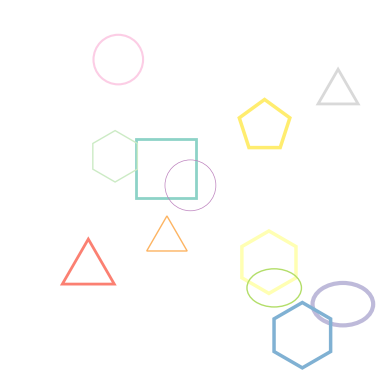[{"shape": "square", "thickness": 2, "radius": 0.38, "center": [0.431, 0.562]}, {"shape": "hexagon", "thickness": 2.5, "radius": 0.41, "center": [0.699, 0.319]}, {"shape": "oval", "thickness": 3, "radius": 0.39, "center": [0.891, 0.21]}, {"shape": "triangle", "thickness": 2, "radius": 0.39, "center": [0.229, 0.301]}, {"shape": "hexagon", "thickness": 2.5, "radius": 0.42, "center": [0.785, 0.129]}, {"shape": "triangle", "thickness": 1, "radius": 0.3, "center": [0.434, 0.378]}, {"shape": "oval", "thickness": 1, "radius": 0.35, "center": [0.712, 0.252]}, {"shape": "circle", "thickness": 1.5, "radius": 0.32, "center": [0.307, 0.845]}, {"shape": "triangle", "thickness": 2, "radius": 0.3, "center": [0.878, 0.76]}, {"shape": "circle", "thickness": 0.5, "radius": 0.33, "center": [0.495, 0.519]}, {"shape": "hexagon", "thickness": 1, "radius": 0.33, "center": [0.299, 0.594]}, {"shape": "pentagon", "thickness": 2.5, "radius": 0.35, "center": [0.687, 0.673]}]